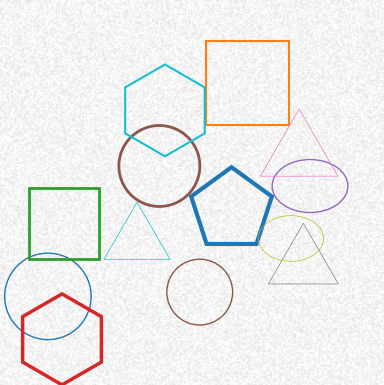[{"shape": "circle", "thickness": 1, "radius": 0.56, "center": [0.124, 0.23]}, {"shape": "pentagon", "thickness": 3, "radius": 0.55, "center": [0.601, 0.455]}, {"shape": "square", "thickness": 1.5, "radius": 0.54, "center": [0.642, 0.785]}, {"shape": "square", "thickness": 2, "radius": 0.46, "center": [0.166, 0.419]}, {"shape": "hexagon", "thickness": 2.5, "radius": 0.59, "center": [0.161, 0.119]}, {"shape": "oval", "thickness": 1, "radius": 0.49, "center": [0.805, 0.517]}, {"shape": "circle", "thickness": 1, "radius": 0.43, "center": [0.519, 0.241]}, {"shape": "circle", "thickness": 2, "radius": 0.53, "center": [0.414, 0.569]}, {"shape": "triangle", "thickness": 0.5, "radius": 0.58, "center": [0.777, 0.601]}, {"shape": "triangle", "thickness": 0.5, "radius": 0.53, "center": [0.788, 0.315]}, {"shape": "oval", "thickness": 0.5, "radius": 0.42, "center": [0.756, 0.381]}, {"shape": "triangle", "thickness": 0.5, "radius": 0.49, "center": [0.356, 0.376]}, {"shape": "hexagon", "thickness": 1.5, "radius": 0.6, "center": [0.428, 0.713]}]